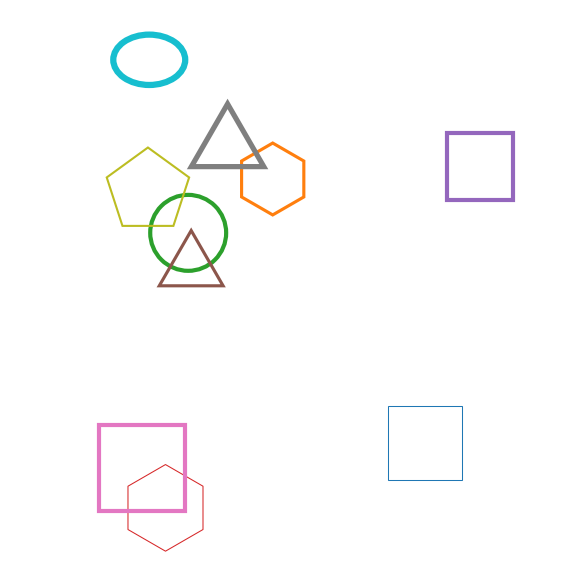[{"shape": "square", "thickness": 0.5, "radius": 0.32, "center": [0.735, 0.233]}, {"shape": "hexagon", "thickness": 1.5, "radius": 0.31, "center": [0.472, 0.689]}, {"shape": "circle", "thickness": 2, "radius": 0.33, "center": [0.326, 0.596]}, {"shape": "hexagon", "thickness": 0.5, "radius": 0.37, "center": [0.287, 0.12]}, {"shape": "square", "thickness": 2, "radius": 0.29, "center": [0.831, 0.71]}, {"shape": "triangle", "thickness": 1.5, "radius": 0.32, "center": [0.331, 0.536]}, {"shape": "square", "thickness": 2, "radius": 0.37, "center": [0.246, 0.189]}, {"shape": "triangle", "thickness": 2.5, "radius": 0.36, "center": [0.394, 0.747]}, {"shape": "pentagon", "thickness": 1, "radius": 0.38, "center": [0.256, 0.669]}, {"shape": "oval", "thickness": 3, "radius": 0.31, "center": [0.258, 0.896]}]